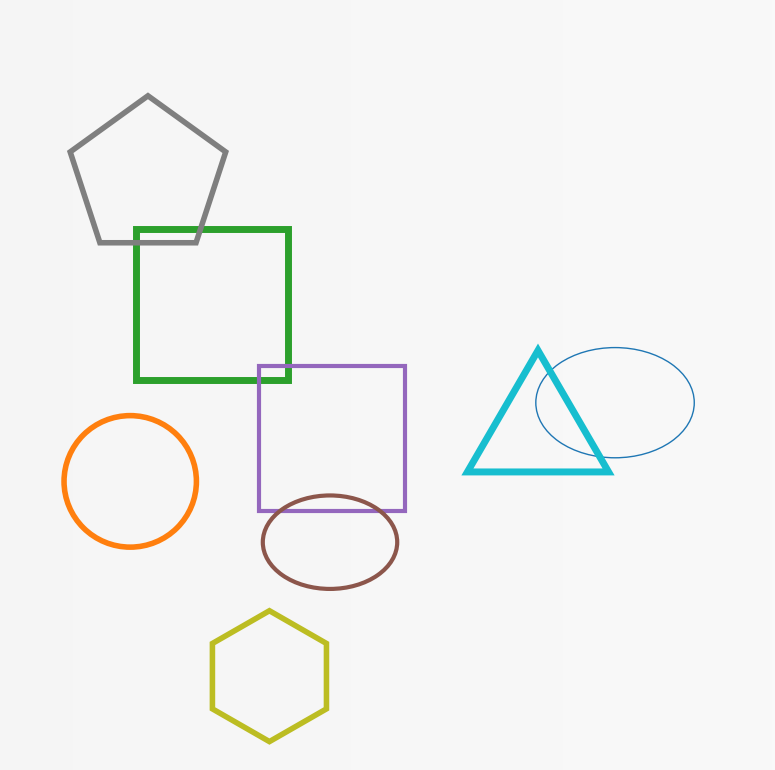[{"shape": "oval", "thickness": 0.5, "radius": 0.51, "center": [0.794, 0.477]}, {"shape": "circle", "thickness": 2, "radius": 0.43, "center": [0.168, 0.375]}, {"shape": "square", "thickness": 2.5, "radius": 0.49, "center": [0.273, 0.605]}, {"shape": "square", "thickness": 1.5, "radius": 0.47, "center": [0.428, 0.43]}, {"shape": "oval", "thickness": 1.5, "radius": 0.43, "center": [0.426, 0.296]}, {"shape": "pentagon", "thickness": 2, "radius": 0.53, "center": [0.191, 0.77]}, {"shape": "hexagon", "thickness": 2, "radius": 0.42, "center": [0.348, 0.122]}, {"shape": "triangle", "thickness": 2.5, "radius": 0.53, "center": [0.694, 0.44]}]